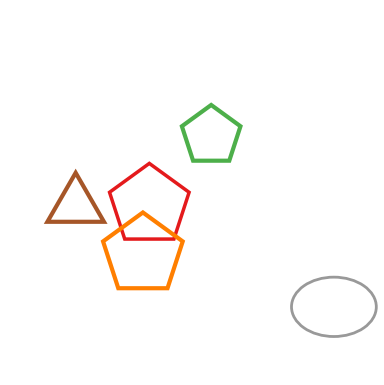[{"shape": "pentagon", "thickness": 2.5, "radius": 0.54, "center": [0.388, 0.467]}, {"shape": "pentagon", "thickness": 3, "radius": 0.4, "center": [0.549, 0.647]}, {"shape": "pentagon", "thickness": 3, "radius": 0.54, "center": [0.371, 0.339]}, {"shape": "triangle", "thickness": 3, "radius": 0.42, "center": [0.197, 0.466]}, {"shape": "oval", "thickness": 2, "radius": 0.55, "center": [0.867, 0.203]}]